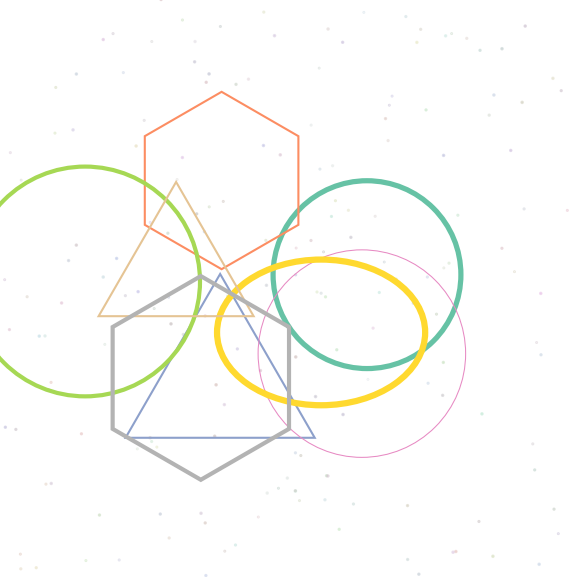[{"shape": "circle", "thickness": 2.5, "radius": 0.81, "center": [0.635, 0.524]}, {"shape": "hexagon", "thickness": 1, "radius": 0.77, "center": [0.384, 0.687]}, {"shape": "triangle", "thickness": 1, "radius": 0.95, "center": [0.381, 0.336]}, {"shape": "circle", "thickness": 0.5, "radius": 0.9, "center": [0.627, 0.387]}, {"shape": "circle", "thickness": 2, "radius": 0.99, "center": [0.147, 0.512]}, {"shape": "oval", "thickness": 3, "radius": 0.9, "center": [0.556, 0.424]}, {"shape": "triangle", "thickness": 1, "radius": 0.77, "center": [0.305, 0.529]}, {"shape": "hexagon", "thickness": 2, "radius": 0.88, "center": [0.348, 0.345]}]